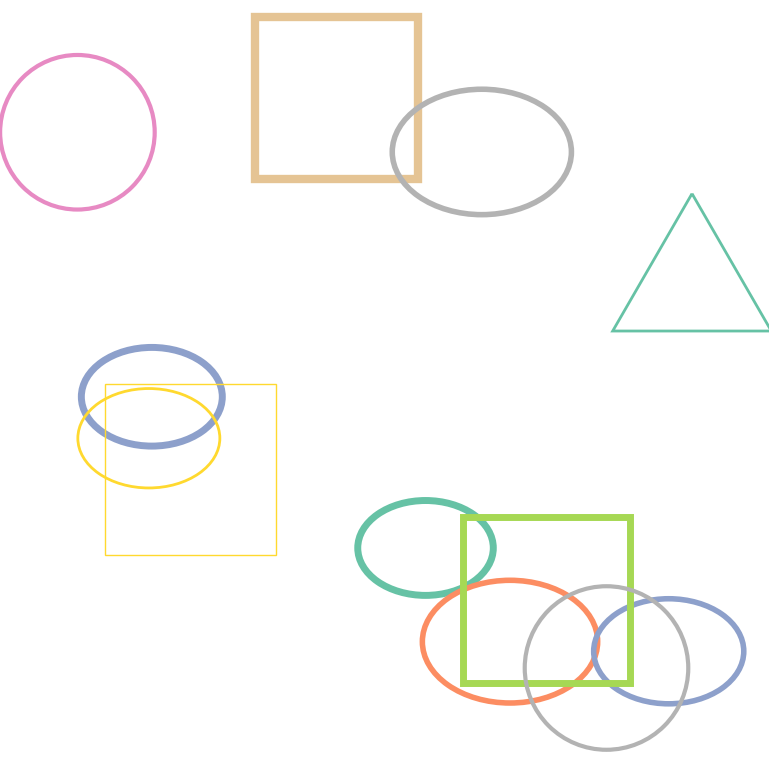[{"shape": "oval", "thickness": 2.5, "radius": 0.44, "center": [0.553, 0.288]}, {"shape": "triangle", "thickness": 1, "radius": 0.59, "center": [0.899, 0.63]}, {"shape": "oval", "thickness": 2, "radius": 0.57, "center": [0.662, 0.167]}, {"shape": "oval", "thickness": 2, "radius": 0.49, "center": [0.868, 0.154]}, {"shape": "oval", "thickness": 2.5, "radius": 0.46, "center": [0.197, 0.485]}, {"shape": "circle", "thickness": 1.5, "radius": 0.5, "center": [0.101, 0.828]}, {"shape": "square", "thickness": 2.5, "radius": 0.54, "center": [0.71, 0.22]}, {"shape": "oval", "thickness": 1, "radius": 0.46, "center": [0.193, 0.431]}, {"shape": "square", "thickness": 0.5, "radius": 0.55, "center": [0.247, 0.391]}, {"shape": "square", "thickness": 3, "radius": 0.53, "center": [0.437, 0.873]}, {"shape": "oval", "thickness": 2, "radius": 0.58, "center": [0.626, 0.803]}, {"shape": "circle", "thickness": 1.5, "radius": 0.53, "center": [0.788, 0.132]}]